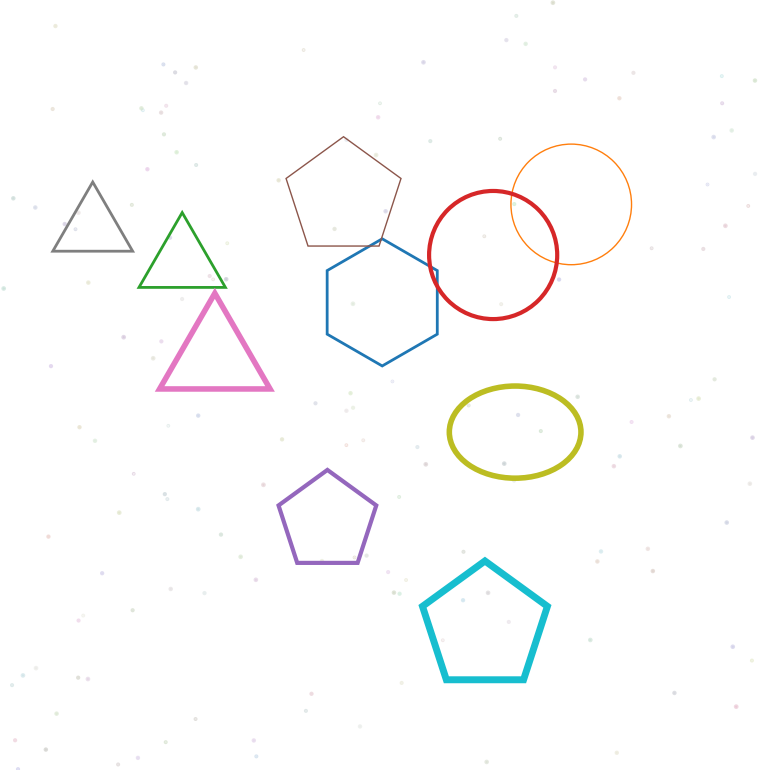[{"shape": "hexagon", "thickness": 1, "radius": 0.41, "center": [0.496, 0.607]}, {"shape": "circle", "thickness": 0.5, "radius": 0.39, "center": [0.742, 0.735]}, {"shape": "triangle", "thickness": 1, "radius": 0.32, "center": [0.237, 0.659]}, {"shape": "circle", "thickness": 1.5, "radius": 0.42, "center": [0.64, 0.669]}, {"shape": "pentagon", "thickness": 1.5, "radius": 0.33, "center": [0.425, 0.323]}, {"shape": "pentagon", "thickness": 0.5, "radius": 0.39, "center": [0.446, 0.744]}, {"shape": "triangle", "thickness": 2, "radius": 0.41, "center": [0.279, 0.536]}, {"shape": "triangle", "thickness": 1, "radius": 0.3, "center": [0.12, 0.704]}, {"shape": "oval", "thickness": 2, "radius": 0.43, "center": [0.669, 0.439]}, {"shape": "pentagon", "thickness": 2.5, "radius": 0.43, "center": [0.63, 0.186]}]